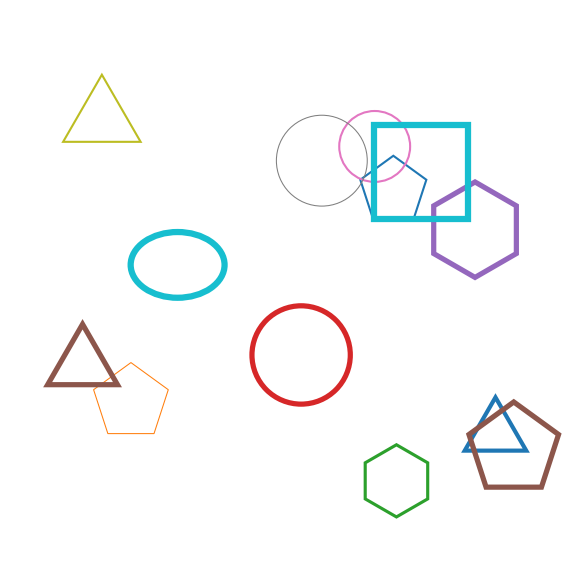[{"shape": "triangle", "thickness": 2, "radius": 0.31, "center": [0.858, 0.25]}, {"shape": "pentagon", "thickness": 1, "radius": 0.3, "center": [0.681, 0.669]}, {"shape": "pentagon", "thickness": 0.5, "radius": 0.34, "center": [0.227, 0.303]}, {"shape": "hexagon", "thickness": 1.5, "radius": 0.31, "center": [0.687, 0.166]}, {"shape": "circle", "thickness": 2.5, "radius": 0.43, "center": [0.521, 0.384]}, {"shape": "hexagon", "thickness": 2.5, "radius": 0.41, "center": [0.823, 0.601]}, {"shape": "triangle", "thickness": 2.5, "radius": 0.35, "center": [0.143, 0.368]}, {"shape": "pentagon", "thickness": 2.5, "radius": 0.41, "center": [0.89, 0.222]}, {"shape": "circle", "thickness": 1, "radius": 0.31, "center": [0.649, 0.746]}, {"shape": "circle", "thickness": 0.5, "radius": 0.39, "center": [0.557, 0.721]}, {"shape": "triangle", "thickness": 1, "radius": 0.39, "center": [0.176, 0.792]}, {"shape": "square", "thickness": 3, "radius": 0.41, "center": [0.728, 0.702]}, {"shape": "oval", "thickness": 3, "radius": 0.41, "center": [0.308, 0.54]}]